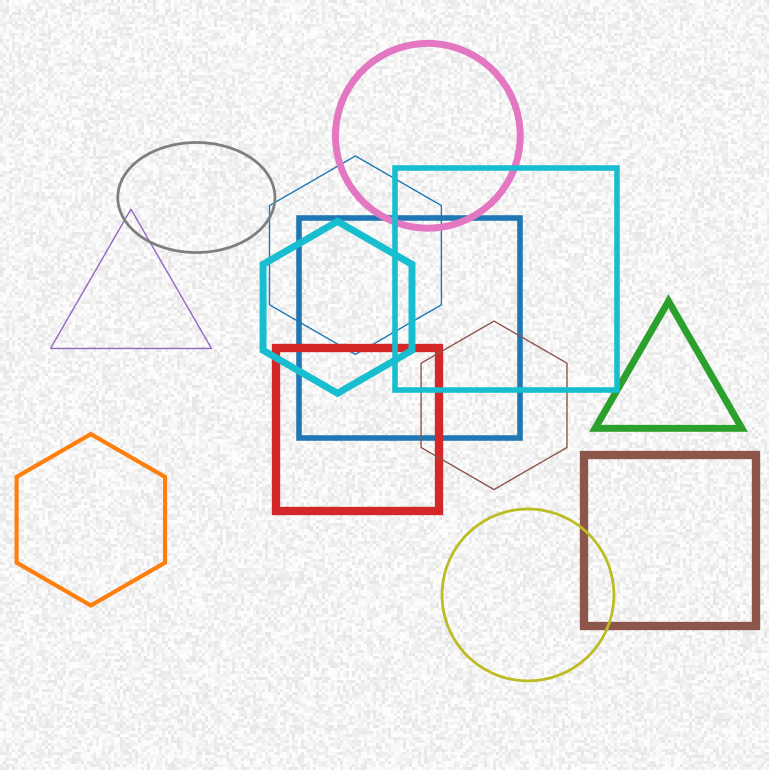[{"shape": "square", "thickness": 2, "radius": 0.72, "center": [0.532, 0.574]}, {"shape": "hexagon", "thickness": 0.5, "radius": 0.64, "center": [0.462, 0.669]}, {"shape": "hexagon", "thickness": 1.5, "radius": 0.56, "center": [0.118, 0.325]}, {"shape": "triangle", "thickness": 2.5, "radius": 0.55, "center": [0.868, 0.499]}, {"shape": "square", "thickness": 3, "radius": 0.53, "center": [0.464, 0.442]}, {"shape": "triangle", "thickness": 0.5, "radius": 0.6, "center": [0.17, 0.608]}, {"shape": "square", "thickness": 3, "radius": 0.56, "center": [0.87, 0.298]}, {"shape": "hexagon", "thickness": 0.5, "radius": 0.55, "center": [0.642, 0.474]}, {"shape": "circle", "thickness": 2.5, "radius": 0.6, "center": [0.556, 0.824]}, {"shape": "oval", "thickness": 1, "radius": 0.51, "center": [0.255, 0.743]}, {"shape": "circle", "thickness": 1, "radius": 0.56, "center": [0.686, 0.227]}, {"shape": "hexagon", "thickness": 2.5, "radius": 0.56, "center": [0.438, 0.601]}, {"shape": "square", "thickness": 2, "radius": 0.72, "center": [0.657, 0.638]}]